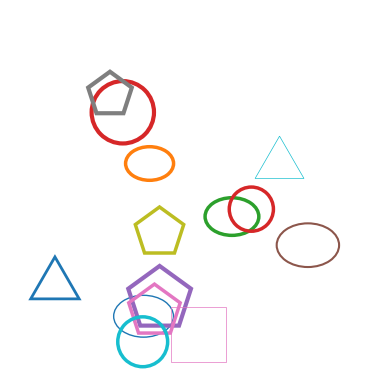[{"shape": "oval", "thickness": 1, "radius": 0.39, "center": [0.373, 0.179]}, {"shape": "triangle", "thickness": 2, "radius": 0.36, "center": [0.143, 0.26]}, {"shape": "oval", "thickness": 2.5, "radius": 0.31, "center": [0.389, 0.575]}, {"shape": "oval", "thickness": 2.5, "radius": 0.35, "center": [0.602, 0.438]}, {"shape": "circle", "thickness": 3, "radius": 0.41, "center": [0.319, 0.708]}, {"shape": "circle", "thickness": 2.5, "radius": 0.29, "center": [0.653, 0.457]}, {"shape": "pentagon", "thickness": 3, "radius": 0.43, "center": [0.415, 0.224]}, {"shape": "oval", "thickness": 1.5, "radius": 0.41, "center": [0.8, 0.363]}, {"shape": "pentagon", "thickness": 2.5, "radius": 0.35, "center": [0.401, 0.192]}, {"shape": "square", "thickness": 0.5, "radius": 0.36, "center": [0.516, 0.131]}, {"shape": "pentagon", "thickness": 3, "radius": 0.3, "center": [0.286, 0.754]}, {"shape": "pentagon", "thickness": 2.5, "radius": 0.33, "center": [0.414, 0.396]}, {"shape": "circle", "thickness": 2.5, "radius": 0.32, "center": [0.371, 0.112]}, {"shape": "triangle", "thickness": 0.5, "radius": 0.37, "center": [0.726, 0.573]}]